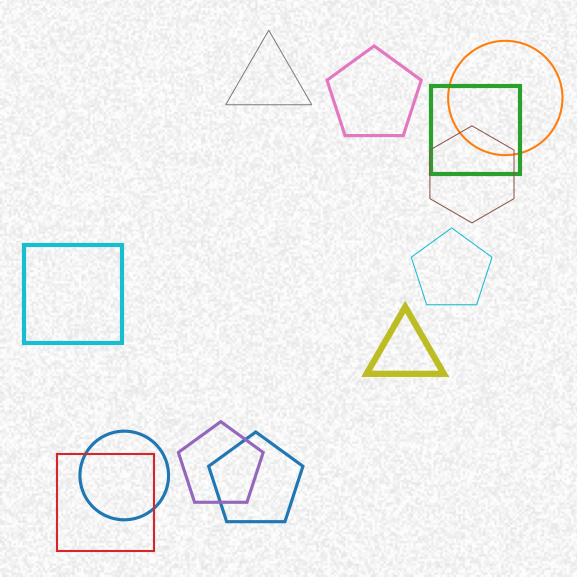[{"shape": "circle", "thickness": 1.5, "radius": 0.38, "center": [0.215, 0.176]}, {"shape": "pentagon", "thickness": 1.5, "radius": 0.43, "center": [0.443, 0.165]}, {"shape": "circle", "thickness": 1, "radius": 0.49, "center": [0.875, 0.829]}, {"shape": "square", "thickness": 2, "radius": 0.38, "center": [0.823, 0.775]}, {"shape": "square", "thickness": 1, "radius": 0.42, "center": [0.182, 0.129]}, {"shape": "pentagon", "thickness": 1.5, "radius": 0.39, "center": [0.382, 0.192]}, {"shape": "hexagon", "thickness": 0.5, "radius": 0.42, "center": [0.817, 0.697]}, {"shape": "pentagon", "thickness": 1.5, "radius": 0.43, "center": [0.648, 0.834]}, {"shape": "triangle", "thickness": 0.5, "radius": 0.43, "center": [0.465, 0.861]}, {"shape": "triangle", "thickness": 3, "radius": 0.39, "center": [0.702, 0.39]}, {"shape": "pentagon", "thickness": 0.5, "radius": 0.37, "center": [0.782, 0.531]}, {"shape": "square", "thickness": 2, "radius": 0.43, "center": [0.126, 0.49]}]